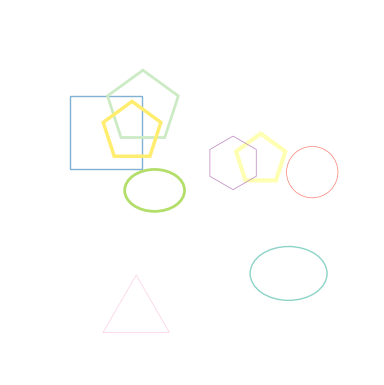[{"shape": "oval", "thickness": 1, "radius": 0.5, "center": [0.75, 0.29]}, {"shape": "pentagon", "thickness": 3, "radius": 0.34, "center": [0.677, 0.586]}, {"shape": "circle", "thickness": 0.5, "radius": 0.33, "center": [0.811, 0.553]}, {"shape": "square", "thickness": 1, "radius": 0.47, "center": [0.275, 0.657]}, {"shape": "oval", "thickness": 2, "radius": 0.39, "center": [0.402, 0.505]}, {"shape": "triangle", "thickness": 0.5, "radius": 0.5, "center": [0.354, 0.186]}, {"shape": "hexagon", "thickness": 0.5, "radius": 0.35, "center": [0.605, 0.577]}, {"shape": "pentagon", "thickness": 2, "radius": 0.48, "center": [0.371, 0.721]}, {"shape": "pentagon", "thickness": 2.5, "radius": 0.39, "center": [0.343, 0.658]}]